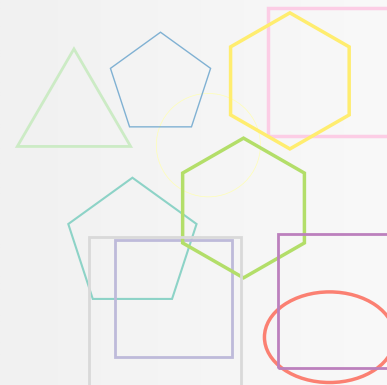[{"shape": "pentagon", "thickness": 1.5, "radius": 0.87, "center": [0.342, 0.364]}, {"shape": "circle", "thickness": 0.5, "radius": 0.67, "center": [0.538, 0.623]}, {"shape": "square", "thickness": 2, "radius": 0.76, "center": [0.447, 0.224]}, {"shape": "oval", "thickness": 2.5, "radius": 0.84, "center": [0.851, 0.124]}, {"shape": "pentagon", "thickness": 1, "radius": 0.68, "center": [0.414, 0.78]}, {"shape": "hexagon", "thickness": 2.5, "radius": 0.91, "center": [0.628, 0.46]}, {"shape": "square", "thickness": 2.5, "radius": 0.83, "center": [0.856, 0.813]}, {"shape": "square", "thickness": 2, "radius": 0.98, "center": [0.425, 0.188]}, {"shape": "square", "thickness": 2, "radius": 0.87, "center": [0.893, 0.218]}, {"shape": "triangle", "thickness": 2, "radius": 0.84, "center": [0.191, 0.704]}, {"shape": "hexagon", "thickness": 2.5, "radius": 0.88, "center": [0.748, 0.79]}]